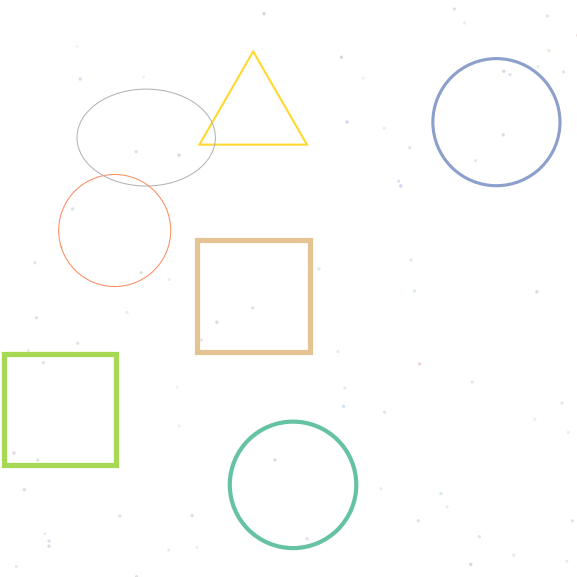[{"shape": "circle", "thickness": 2, "radius": 0.55, "center": [0.507, 0.16]}, {"shape": "circle", "thickness": 0.5, "radius": 0.49, "center": [0.199, 0.6]}, {"shape": "circle", "thickness": 1.5, "radius": 0.55, "center": [0.86, 0.788]}, {"shape": "square", "thickness": 2.5, "radius": 0.48, "center": [0.104, 0.29]}, {"shape": "triangle", "thickness": 1, "radius": 0.54, "center": [0.438, 0.802]}, {"shape": "square", "thickness": 2.5, "radius": 0.49, "center": [0.439, 0.487]}, {"shape": "oval", "thickness": 0.5, "radius": 0.6, "center": [0.253, 0.761]}]